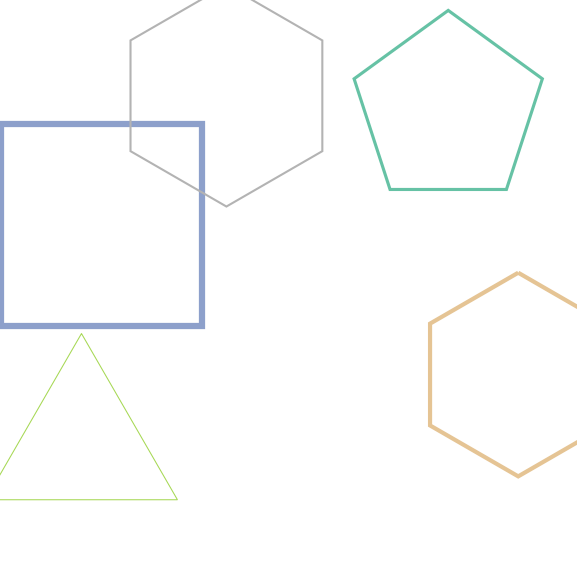[{"shape": "pentagon", "thickness": 1.5, "radius": 0.86, "center": [0.776, 0.81]}, {"shape": "square", "thickness": 3, "radius": 0.87, "center": [0.176, 0.609]}, {"shape": "triangle", "thickness": 0.5, "radius": 0.96, "center": [0.141, 0.23]}, {"shape": "hexagon", "thickness": 2, "radius": 0.88, "center": [0.897, 0.351]}, {"shape": "hexagon", "thickness": 1, "radius": 0.96, "center": [0.392, 0.833]}]